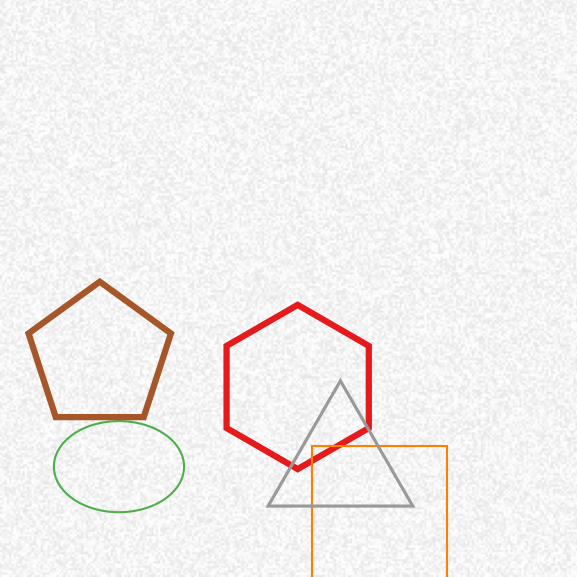[{"shape": "hexagon", "thickness": 3, "radius": 0.71, "center": [0.515, 0.329]}, {"shape": "oval", "thickness": 1, "radius": 0.56, "center": [0.206, 0.191]}, {"shape": "square", "thickness": 1, "radius": 0.58, "center": [0.657, 0.11]}, {"shape": "pentagon", "thickness": 3, "radius": 0.65, "center": [0.173, 0.382]}, {"shape": "triangle", "thickness": 1.5, "radius": 0.72, "center": [0.589, 0.195]}]